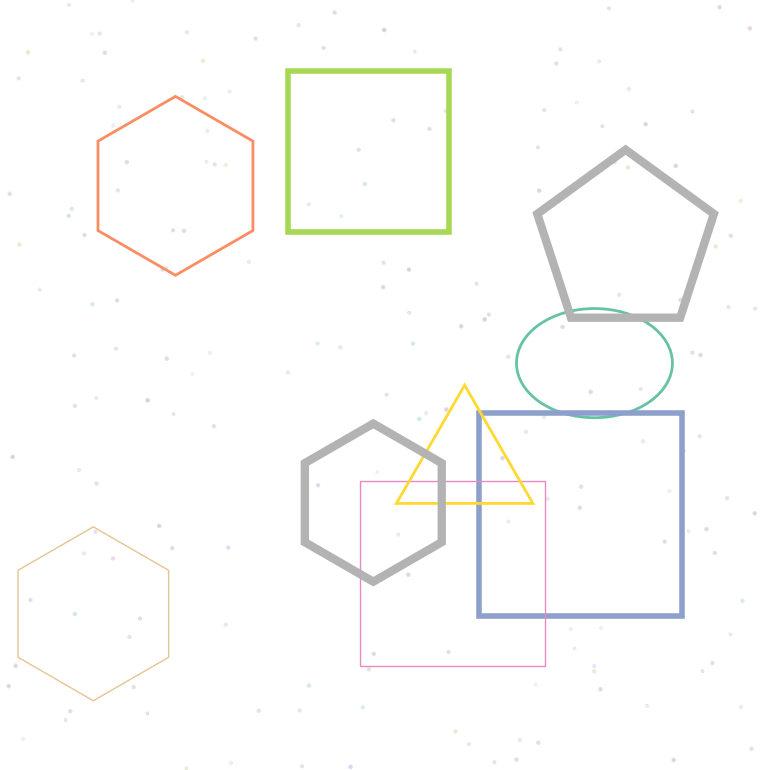[{"shape": "oval", "thickness": 1, "radius": 0.51, "center": [0.772, 0.528]}, {"shape": "hexagon", "thickness": 1, "radius": 0.58, "center": [0.228, 0.759]}, {"shape": "square", "thickness": 2, "radius": 0.66, "center": [0.754, 0.332]}, {"shape": "square", "thickness": 0.5, "radius": 0.6, "center": [0.587, 0.256]}, {"shape": "square", "thickness": 2, "radius": 0.52, "center": [0.479, 0.804]}, {"shape": "triangle", "thickness": 1, "radius": 0.51, "center": [0.603, 0.397]}, {"shape": "hexagon", "thickness": 0.5, "radius": 0.56, "center": [0.121, 0.203]}, {"shape": "pentagon", "thickness": 3, "radius": 0.6, "center": [0.812, 0.685]}, {"shape": "hexagon", "thickness": 3, "radius": 0.51, "center": [0.485, 0.347]}]